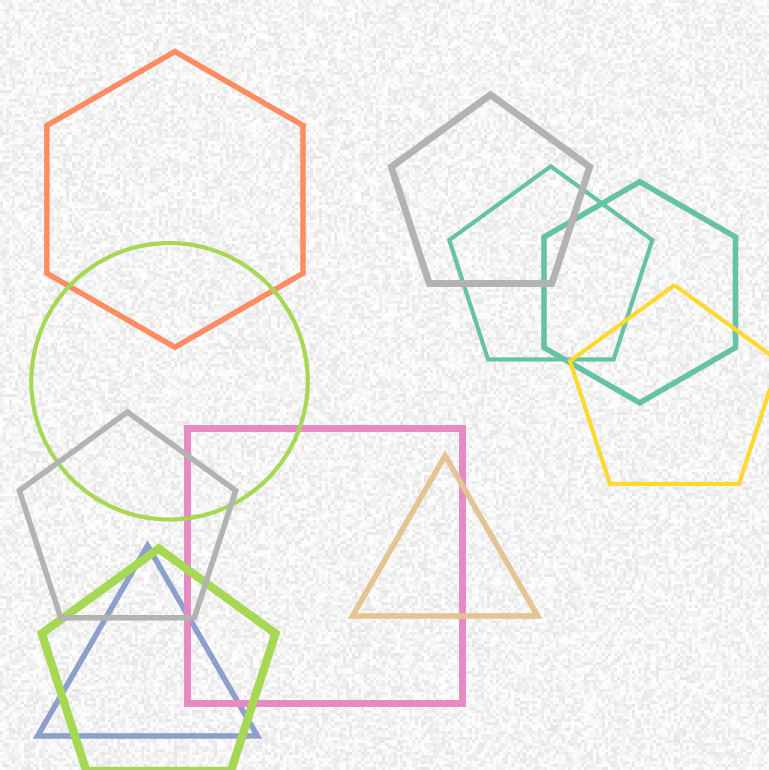[{"shape": "pentagon", "thickness": 1.5, "radius": 0.69, "center": [0.715, 0.645]}, {"shape": "hexagon", "thickness": 2, "radius": 0.72, "center": [0.831, 0.62]}, {"shape": "hexagon", "thickness": 2, "radius": 0.96, "center": [0.227, 0.741]}, {"shape": "triangle", "thickness": 2, "radius": 0.82, "center": [0.192, 0.127]}, {"shape": "square", "thickness": 2.5, "radius": 0.89, "center": [0.421, 0.265]}, {"shape": "pentagon", "thickness": 3, "radius": 0.8, "center": [0.206, 0.128]}, {"shape": "circle", "thickness": 1.5, "radius": 0.9, "center": [0.22, 0.505]}, {"shape": "pentagon", "thickness": 1.5, "radius": 0.71, "center": [0.876, 0.487]}, {"shape": "triangle", "thickness": 2, "radius": 0.69, "center": [0.578, 0.269]}, {"shape": "pentagon", "thickness": 2.5, "radius": 0.68, "center": [0.637, 0.741]}, {"shape": "pentagon", "thickness": 2, "radius": 0.74, "center": [0.166, 0.317]}]